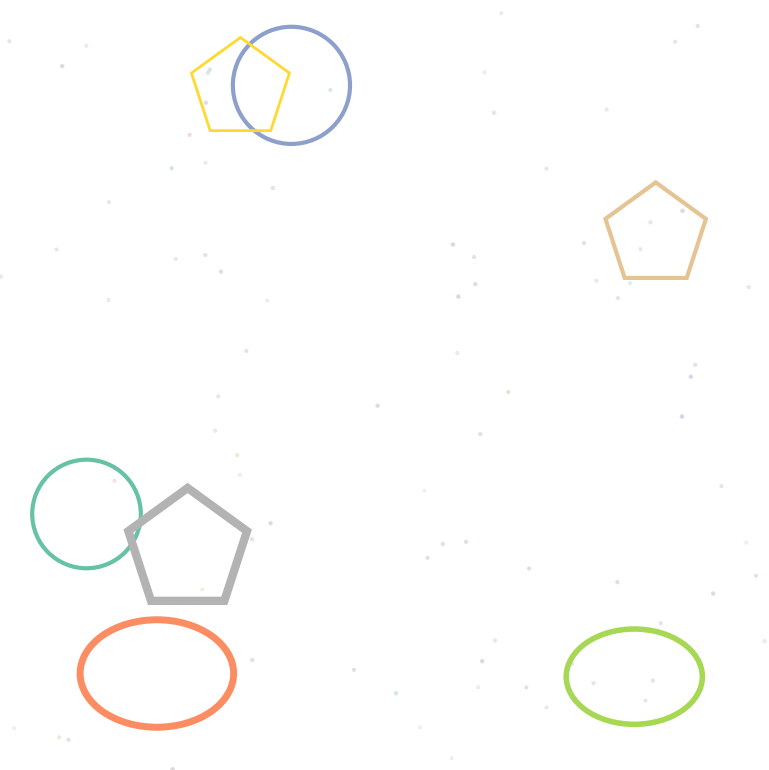[{"shape": "circle", "thickness": 1.5, "radius": 0.35, "center": [0.112, 0.332]}, {"shape": "oval", "thickness": 2.5, "radius": 0.5, "center": [0.204, 0.125]}, {"shape": "circle", "thickness": 1.5, "radius": 0.38, "center": [0.378, 0.889]}, {"shape": "oval", "thickness": 2, "radius": 0.44, "center": [0.824, 0.121]}, {"shape": "pentagon", "thickness": 1, "radius": 0.33, "center": [0.312, 0.884]}, {"shape": "pentagon", "thickness": 1.5, "radius": 0.34, "center": [0.852, 0.695]}, {"shape": "pentagon", "thickness": 3, "radius": 0.41, "center": [0.244, 0.285]}]